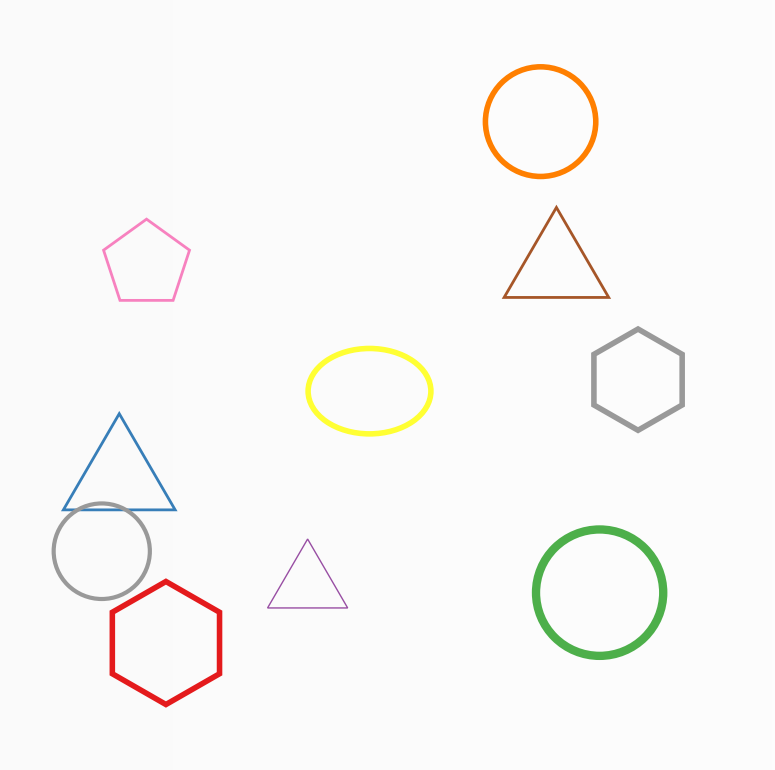[{"shape": "hexagon", "thickness": 2, "radius": 0.4, "center": [0.214, 0.165]}, {"shape": "triangle", "thickness": 1, "radius": 0.42, "center": [0.154, 0.379]}, {"shape": "circle", "thickness": 3, "radius": 0.41, "center": [0.774, 0.23]}, {"shape": "triangle", "thickness": 0.5, "radius": 0.3, "center": [0.397, 0.24]}, {"shape": "circle", "thickness": 2, "radius": 0.36, "center": [0.698, 0.842]}, {"shape": "oval", "thickness": 2, "radius": 0.4, "center": [0.477, 0.492]}, {"shape": "triangle", "thickness": 1, "radius": 0.39, "center": [0.718, 0.653]}, {"shape": "pentagon", "thickness": 1, "radius": 0.29, "center": [0.189, 0.657]}, {"shape": "circle", "thickness": 1.5, "radius": 0.31, "center": [0.131, 0.284]}, {"shape": "hexagon", "thickness": 2, "radius": 0.33, "center": [0.823, 0.507]}]